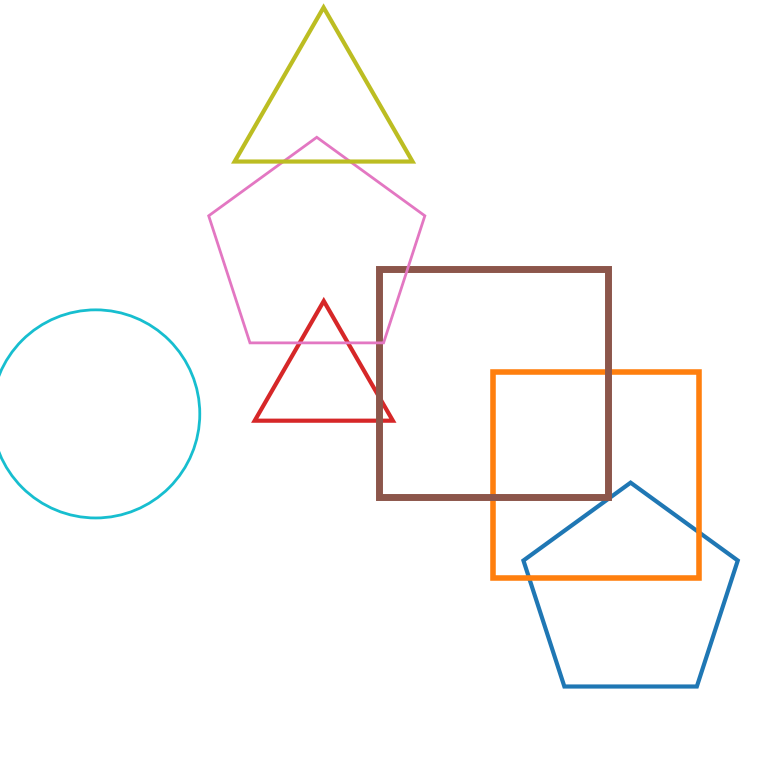[{"shape": "pentagon", "thickness": 1.5, "radius": 0.73, "center": [0.819, 0.227]}, {"shape": "square", "thickness": 2, "radius": 0.67, "center": [0.774, 0.383]}, {"shape": "triangle", "thickness": 1.5, "radius": 0.52, "center": [0.42, 0.505]}, {"shape": "square", "thickness": 2.5, "radius": 0.74, "center": [0.641, 0.503]}, {"shape": "pentagon", "thickness": 1, "radius": 0.74, "center": [0.411, 0.674]}, {"shape": "triangle", "thickness": 1.5, "radius": 0.67, "center": [0.42, 0.857]}, {"shape": "circle", "thickness": 1, "radius": 0.68, "center": [0.124, 0.462]}]